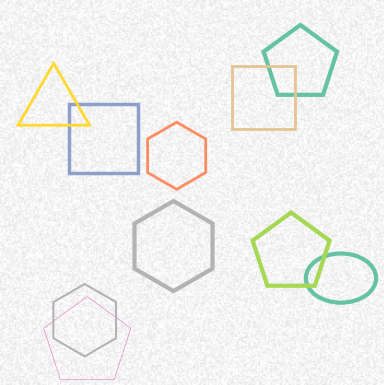[{"shape": "pentagon", "thickness": 3, "radius": 0.5, "center": [0.78, 0.835]}, {"shape": "oval", "thickness": 3, "radius": 0.46, "center": [0.886, 0.278]}, {"shape": "hexagon", "thickness": 2, "radius": 0.44, "center": [0.459, 0.595]}, {"shape": "square", "thickness": 2.5, "radius": 0.45, "center": [0.268, 0.64]}, {"shape": "pentagon", "thickness": 0.5, "radius": 0.6, "center": [0.227, 0.111]}, {"shape": "pentagon", "thickness": 3, "radius": 0.53, "center": [0.756, 0.343]}, {"shape": "triangle", "thickness": 2, "radius": 0.54, "center": [0.14, 0.728]}, {"shape": "square", "thickness": 2, "radius": 0.41, "center": [0.685, 0.747]}, {"shape": "hexagon", "thickness": 1.5, "radius": 0.47, "center": [0.22, 0.168]}, {"shape": "hexagon", "thickness": 3, "radius": 0.58, "center": [0.451, 0.361]}]